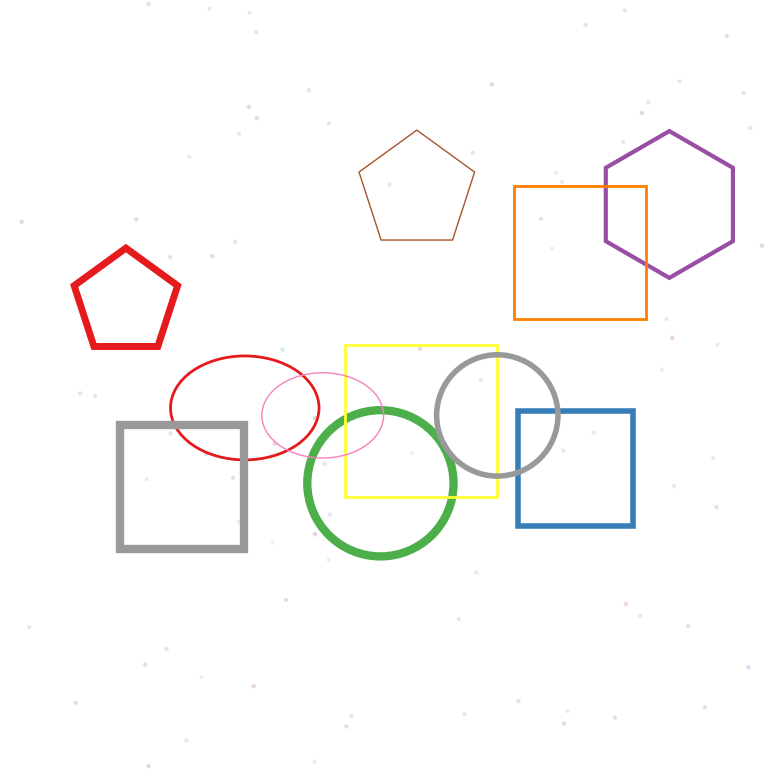[{"shape": "oval", "thickness": 1, "radius": 0.48, "center": [0.318, 0.47]}, {"shape": "pentagon", "thickness": 2.5, "radius": 0.35, "center": [0.163, 0.607]}, {"shape": "square", "thickness": 2, "radius": 0.38, "center": [0.747, 0.392]}, {"shape": "circle", "thickness": 3, "radius": 0.47, "center": [0.494, 0.372]}, {"shape": "hexagon", "thickness": 1.5, "radius": 0.48, "center": [0.869, 0.734]}, {"shape": "square", "thickness": 1, "radius": 0.43, "center": [0.753, 0.672]}, {"shape": "square", "thickness": 1, "radius": 0.49, "center": [0.547, 0.453]}, {"shape": "pentagon", "thickness": 0.5, "radius": 0.39, "center": [0.541, 0.752]}, {"shape": "oval", "thickness": 0.5, "radius": 0.4, "center": [0.419, 0.461]}, {"shape": "square", "thickness": 3, "radius": 0.4, "center": [0.236, 0.368]}, {"shape": "circle", "thickness": 2, "radius": 0.39, "center": [0.646, 0.46]}]